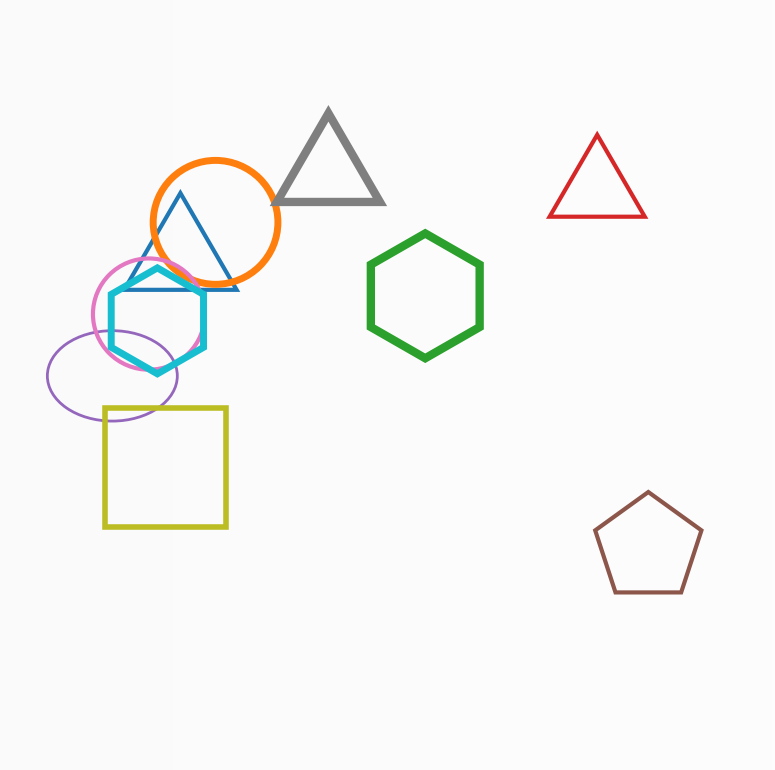[{"shape": "triangle", "thickness": 1.5, "radius": 0.42, "center": [0.233, 0.665]}, {"shape": "circle", "thickness": 2.5, "radius": 0.4, "center": [0.278, 0.711]}, {"shape": "hexagon", "thickness": 3, "radius": 0.41, "center": [0.549, 0.616]}, {"shape": "triangle", "thickness": 1.5, "radius": 0.35, "center": [0.771, 0.754]}, {"shape": "oval", "thickness": 1, "radius": 0.42, "center": [0.145, 0.512]}, {"shape": "pentagon", "thickness": 1.5, "radius": 0.36, "center": [0.837, 0.289]}, {"shape": "circle", "thickness": 1.5, "radius": 0.36, "center": [0.192, 0.592]}, {"shape": "triangle", "thickness": 3, "radius": 0.38, "center": [0.424, 0.776]}, {"shape": "square", "thickness": 2, "radius": 0.39, "center": [0.214, 0.393]}, {"shape": "hexagon", "thickness": 2.5, "radius": 0.34, "center": [0.203, 0.583]}]